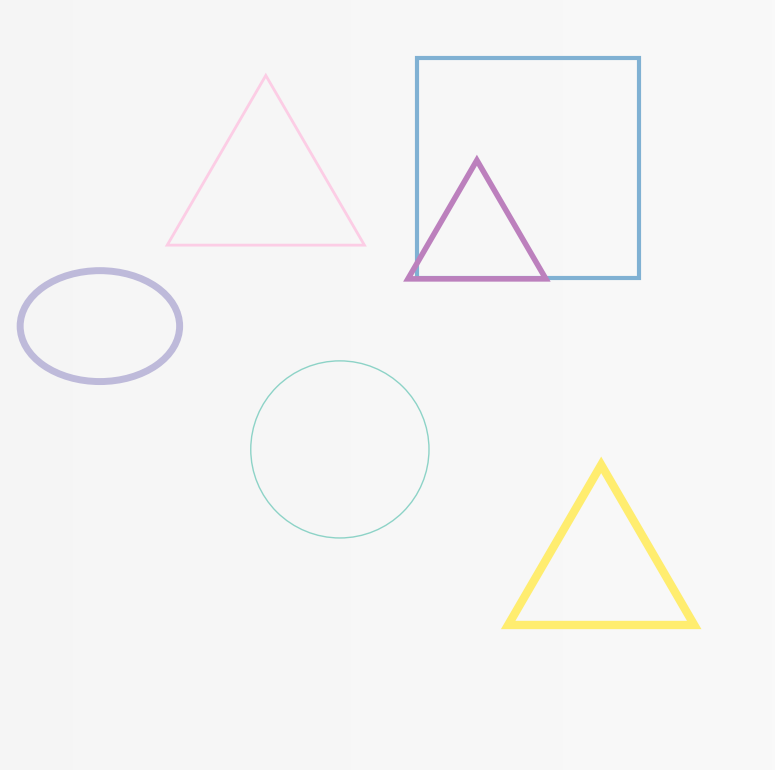[{"shape": "circle", "thickness": 0.5, "radius": 0.57, "center": [0.439, 0.416]}, {"shape": "oval", "thickness": 2.5, "radius": 0.51, "center": [0.129, 0.576]}, {"shape": "square", "thickness": 1.5, "radius": 0.72, "center": [0.681, 0.781]}, {"shape": "triangle", "thickness": 1, "radius": 0.73, "center": [0.343, 0.755]}, {"shape": "triangle", "thickness": 2, "radius": 0.51, "center": [0.615, 0.689]}, {"shape": "triangle", "thickness": 3, "radius": 0.69, "center": [0.776, 0.258]}]